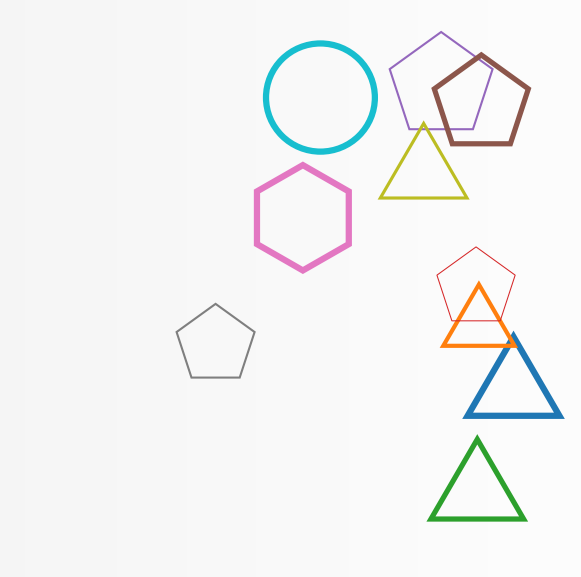[{"shape": "triangle", "thickness": 3, "radius": 0.46, "center": [0.883, 0.325]}, {"shape": "triangle", "thickness": 2, "radius": 0.35, "center": [0.824, 0.436]}, {"shape": "triangle", "thickness": 2.5, "radius": 0.46, "center": [0.821, 0.146]}, {"shape": "pentagon", "thickness": 0.5, "radius": 0.35, "center": [0.819, 0.501]}, {"shape": "pentagon", "thickness": 1, "radius": 0.47, "center": [0.759, 0.851]}, {"shape": "pentagon", "thickness": 2.5, "radius": 0.43, "center": [0.828, 0.819]}, {"shape": "hexagon", "thickness": 3, "radius": 0.46, "center": [0.521, 0.622]}, {"shape": "pentagon", "thickness": 1, "radius": 0.35, "center": [0.371, 0.402]}, {"shape": "triangle", "thickness": 1.5, "radius": 0.43, "center": [0.729, 0.699]}, {"shape": "circle", "thickness": 3, "radius": 0.47, "center": [0.551, 0.83]}]